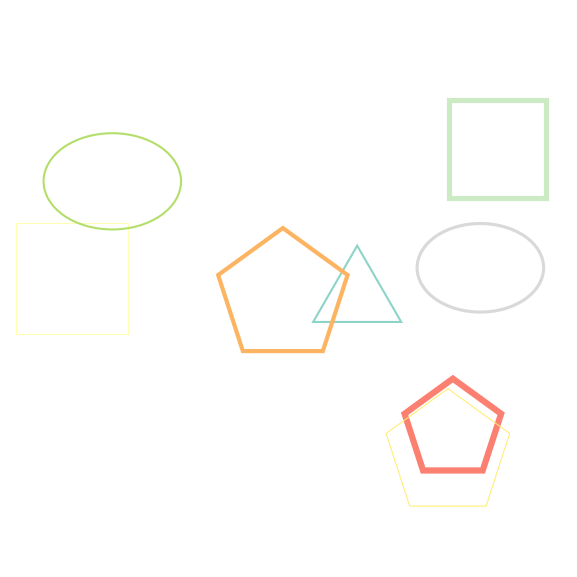[{"shape": "triangle", "thickness": 1, "radius": 0.44, "center": [0.619, 0.486]}, {"shape": "square", "thickness": 0.5, "radius": 0.48, "center": [0.125, 0.517]}, {"shape": "pentagon", "thickness": 3, "radius": 0.44, "center": [0.784, 0.256]}, {"shape": "pentagon", "thickness": 2, "radius": 0.59, "center": [0.49, 0.486]}, {"shape": "oval", "thickness": 1, "radius": 0.6, "center": [0.194, 0.685]}, {"shape": "oval", "thickness": 1.5, "radius": 0.55, "center": [0.832, 0.535]}, {"shape": "square", "thickness": 2.5, "radius": 0.42, "center": [0.861, 0.741]}, {"shape": "pentagon", "thickness": 0.5, "radius": 0.56, "center": [0.776, 0.214]}]